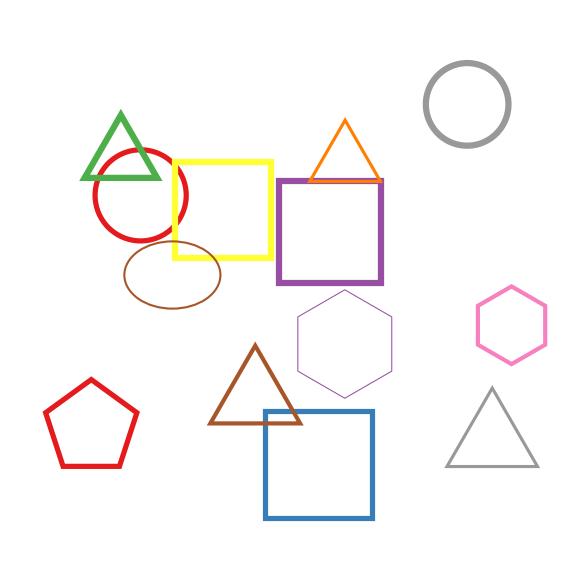[{"shape": "pentagon", "thickness": 2.5, "radius": 0.42, "center": [0.158, 0.259]}, {"shape": "circle", "thickness": 2.5, "radius": 0.39, "center": [0.244, 0.661]}, {"shape": "square", "thickness": 2.5, "radius": 0.46, "center": [0.551, 0.194]}, {"shape": "triangle", "thickness": 3, "radius": 0.36, "center": [0.209, 0.727]}, {"shape": "hexagon", "thickness": 0.5, "radius": 0.47, "center": [0.597, 0.403]}, {"shape": "square", "thickness": 3, "radius": 0.44, "center": [0.571, 0.597]}, {"shape": "triangle", "thickness": 1.5, "radius": 0.35, "center": [0.598, 0.72]}, {"shape": "square", "thickness": 3, "radius": 0.41, "center": [0.386, 0.635]}, {"shape": "triangle", "thickness": 2, "radius": 0.45, "center": [0.442, 0.311]}, {"shape": "oval", "thickness": 1, "radius": 0.42, "center": [0.299, 0.523]}, {"shape": "hexagon", "thickness": 2, "radius": 0.34, "center": [0.886, 0.436]}, {"shape": "triangle", "thickness": 1.5, "radius": 0.45, "center": [0.852, 0.237]}, {"shape": "circle", "thickness": 3, "radius": 0.36, "center": [0.809, 0.818]}]